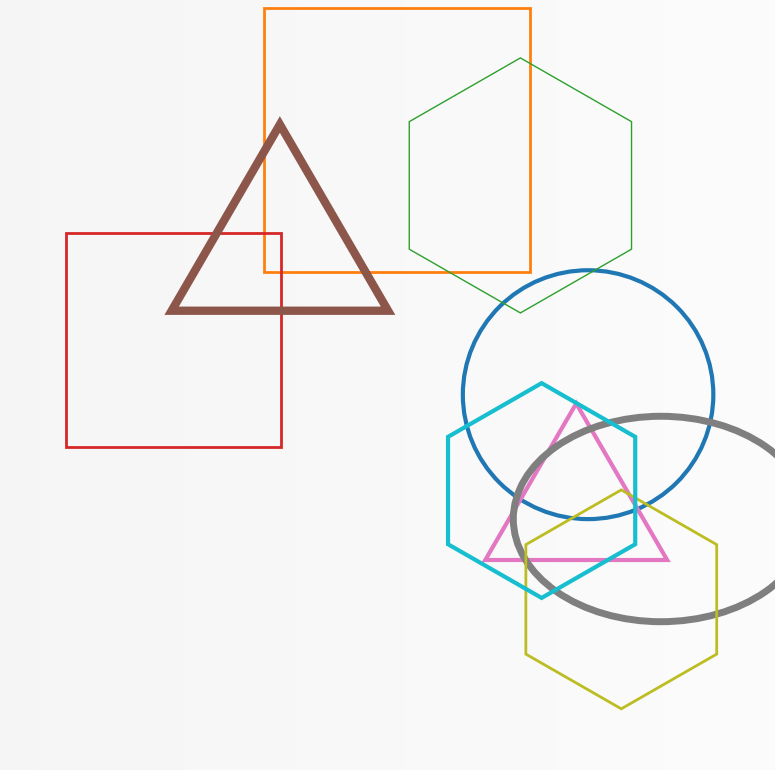[{"shape": "circle", "thickness": 1.5, "radius": 0.81, "center": [0.759, 0.487]}, {"shape": "square", "thickness": 1, "radius": 0.86, "center": [0.512, 0.818]}, {"shape": "hexagon", "thickness": 0.5, "radius": 0.83, "center": [0.671, 0.759]}, {"shape": "square", "thickness": 1, "radius": 0.69, "center": [0.224, 0.558]}, {"shape": "triangle", "thickness": 3, "radius": 0.81, "center": [0.361, 0.677]}, {"shape": "triangle", "thickness": 1.5, "radius": 0.68, "center": [0.744, 0.34]}, {"shape": "oval", "thickness": 2.5, "radius": 0.95, "center": [0.853, 0.326]}, {"shape": "hexagon", "thickness": 1, "radius": 0.71, "center": [0.802, 0.222]}, {"shape": "hexagon", "thickness": 1.5, "radius": 0.7, "center": [0.699, 0.363]}]